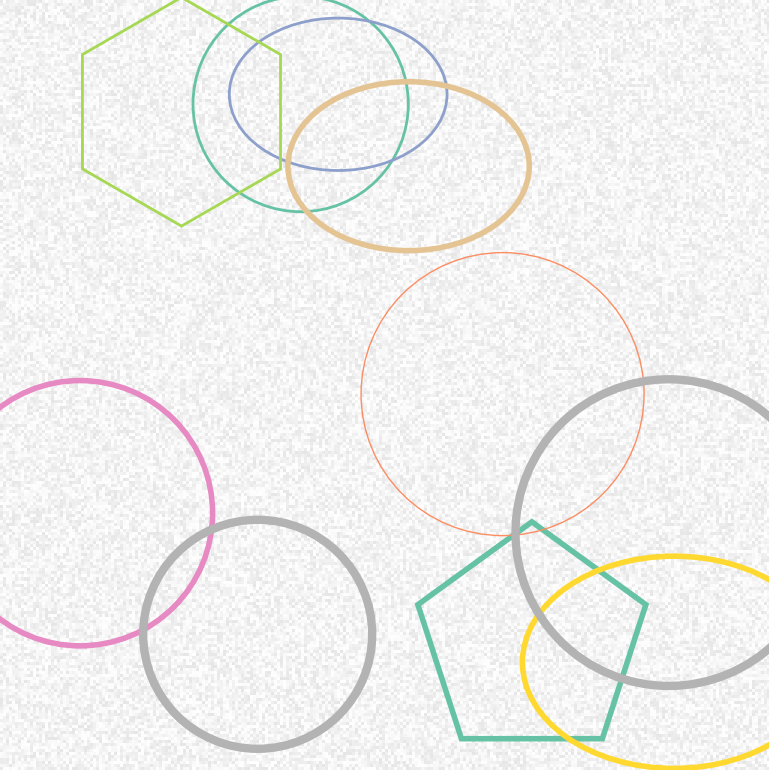[{"shape": "circle", "thickness": 1, "radius": 0.7, "center": [0.39, 0.865]}, {"shape": "pentagon", "thickness": 2, "radius": 0.78, "center": [0.691, 0.167]}, {"shape": "circle", "thickness": 0.5, "radius": 0.92, "center": [0.653, 0.488]}, {"shape": "oval", "thickness": 1, "radius": 0.71, "center": [0.439, 0.878]}, {"shape": "circle", "thickness": 2, "radius": 0.86, "center": [0.104, 0.333]}, {"shape": "hexagon", "thickness": 1, "radius": 0.74, "center": [0.236, 0.855]}, {"shape": "oval", "thickness": 2, "radius": 0.98, "center": [0.875, 0.14]}, {"shape": "oval", "thickness": 2, "radius": 0.78, "center": [0.531, 0.784]}, {"shape": "circle", "thickness": 3, "radius": 1.0, "center": [0.869, 0.308]}, {"shape": "circle", "thickness": 3, "radius": 0.74, "center": [0.335, 0.176]}]